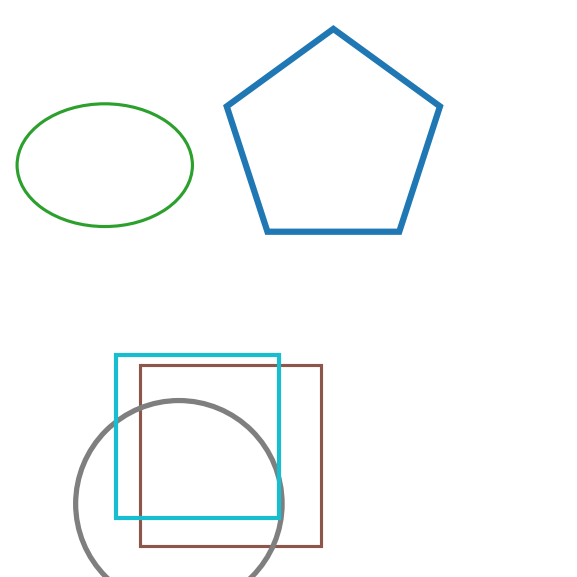[{"shape": "pentagon", "thickness": 3, "radius": 0.97, "center": [0.577, 0.755]}, {"shape": "oval", "thickness": 1.5, "radius": 0.76, "center": [0.181, 0.713]}, {"shape": "square", "thickness": 1.5, "radius": 0.78, "center": [0.4, 0.21]}, {"shape": "circle", "thickness": 2.5, "radius": 0.89, "center": [0.31, 0.127]}, {"shape": "square", "thickness": 2, "radius": 0.7, "center": [0.343, 0.244]}]